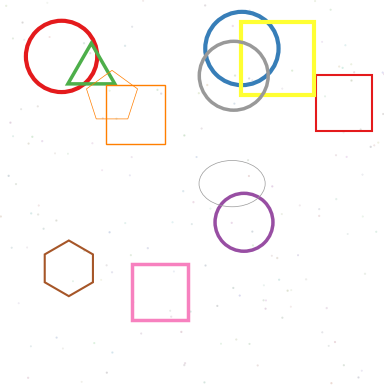[{"shape": "square", "thickness": 1.5, "radius": 0.36, "center": [0.894, 0.731]}, {"shape": "circle", "thickness": 3, "radius": 0.46, "center": [0.16, 0.853]}, {"shape": "circle", "thickness": 3, "radius": 0.48, "center": [0.628, 0.874]}, {"shape": "triangle", "thickness": 2.5, "radius": 0.35, "center": [0.237, 0.817]}, {"shape": "circle", "thickness": 2.5, "radius": 0.38, "center": [0.634, 0.423]}, {"shape": "square", "thickness": 1, "radius": 0.38, "center": [0.352, 0.703]}, {"shape": "pentagon", "thickness": 0.5, "radius": 0.35, "center": [0.291, 0.748]}, {"shape": "square", "thickness": 3, "radius": 0.48, "center": [0.721, 0.848]}, {"shape": "hexagon", "thickness": 1.5, "radius": 0.36, "center": [0.179, 0.303]}, {"shape": "square", "thickness": 2.5, "radius": 0.36, "center": [0.415, 0.241]}, {"shape": "circle", "thickness": 2.5, "radius": 0.45, "center": [0.607, 0.803]}, {"shape": "oval", "thickness": 0.5, "radius": 0.43, "center": [0.603, 0.523]}]